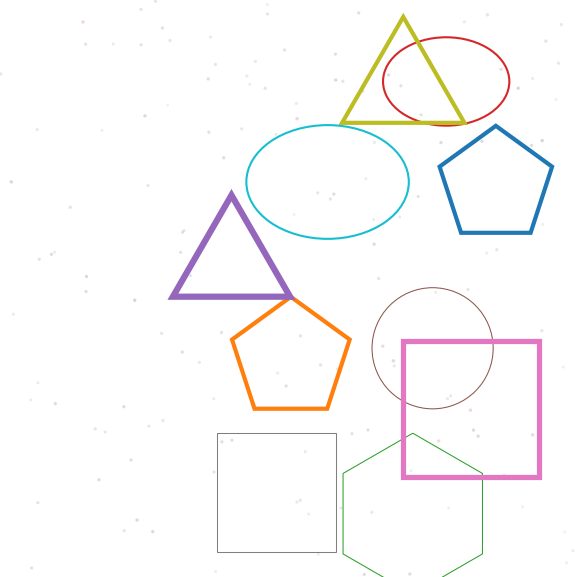[{"shape": "pentagon", "thickness": 2, "radius": 0.51, "center": [0.859, 0.679]}, {"shape": "pentagon", "thickness": 2, "radius": 0.54, "center": [0.504, 0.378]}, {"shape": "hexagon", "thickness": 0.5, "radius": 0.7, "center": [0.715, 0.11]}, {"shape": "oval", "thickness": 1, "radius": 0.55, "center": [0.773, 0.858]}, {"shape": "triangle", "thickness": 3, "radius": 0.59, "center": [0.401, 0.544]}, {"shape": "circle", "thickness": 0.5, "radius": 0.52, "center": [0.749, 0.396]}, {"shape": "square", "thickness": 2.5, "radius": 0.59, "center": [0.816, 0.29]}, {"shape": "square", "thickness": 0.5, "radius": 0.51, "center": [0.479, 0.146]}, {"shape": "triangle", "thickness": 2, "radius": 0.61, "center": [0.698, 0.848]}, {"shape": "oval", "thickness": 1, "radius": 0.7, "center": [0.567, 0.684]}]